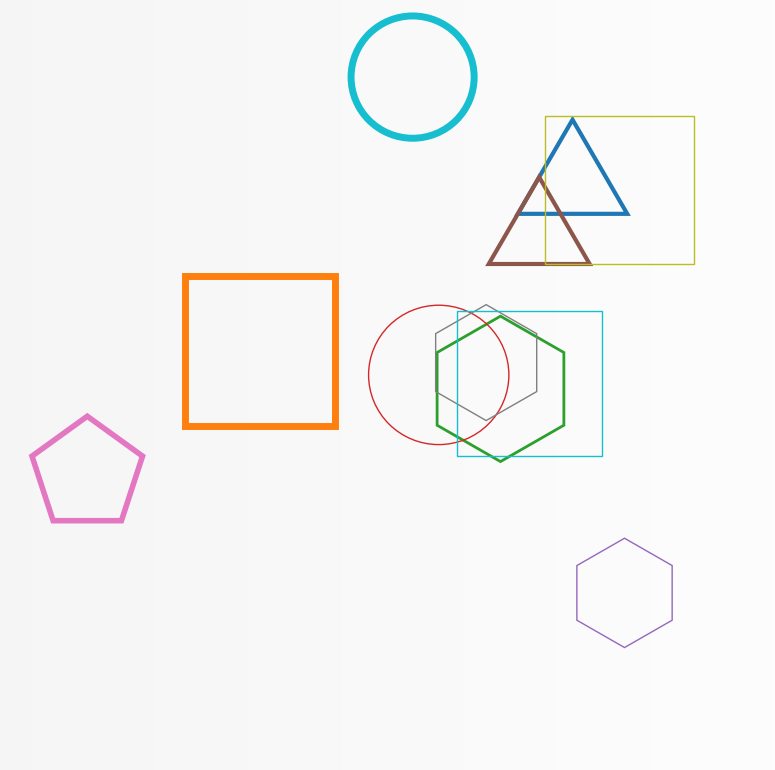[{"shape": "triangle", "thickness": 1.5, "radius": 0.41, "center": [0.739, 0.763]}, {"shape": "square", "thickness": 2.5, "radius": 0.49, "center": [0.335, 0.544]}, {"shape": "hexagon", "thickness": 1, "radius": 0.47, "center": [0.646, 0.495]}, {"shape": "circle", "thickness": 0.5, "radius": 0.45, "center": [0.566, 0.513]}, {"shape": "hexagon", "thickness": 0.5, "radius": 0.35, "center": [0.806, 0.23]}, {"shape": "triangle", "thickness": 1.5, "radius": 0.38, "center": [0.696, 0.695]}, {"shape": "pentagon", "thickness": 2, "radius": 0.37, "center": [0.113, 0.384]}, {"shape": "hexagon", "thickness": 0.5, "radius": 0.38, "center": [0.627, 0.529]}, {"shape": "square", "thickness": 0.5, "radius": 0.48, "center": [0.8, 0.753]}, {"shape": "square", "thickness": 0.5, "radius": 0.47, "center": [0.683, 0.502]}, {"shape": "circle", "thickness": 2.5, "radius": 0.4, "center": [0.532, 0.9]}]